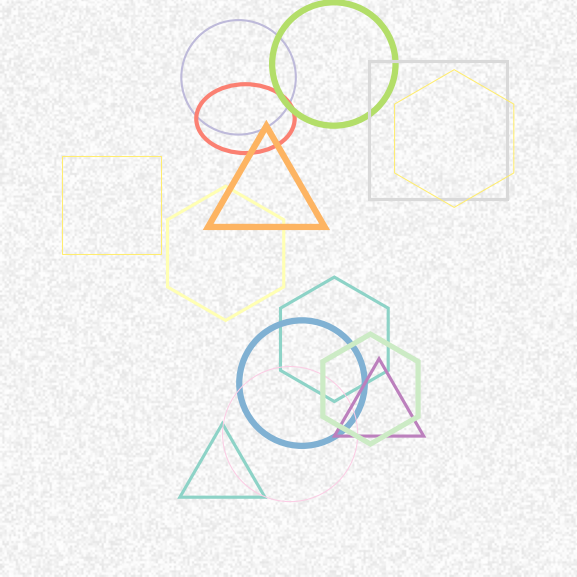[{"shape": "triangle", "thickness": 1.5, "radius": 0.42, "center": [0.385, 0.181]}, {"shape": "hexagon", "thickness": 1.5, "radius": 0.54, "center": [0.579, 0.412]}, {"shape": "hexagon", "thickness": 1.5, "radius": 0.58, "center": [0.391, 0.561]}, {"shape": "circle", "thickness": 1, "radius": 0.5, "center": [0.413, 0.865]}, {"shape": "oval", "thickness": 2, "radius": 0.43, "center": [0.425, 0.794]}, {"shape": "circle", "thickness": 3, "radius": 0.54, "center": [0.523, 0.336]}, {"shape": "triangle", "thickness": 3, "radius": 0.58, "center": [0.461, 0.664]}, {"shape": "circle", "thickness": 3, "radius": 0.53, "center": [0.578, 0.888]}, {"shape": "circle", "thickness": 0.5, "radius": 0.58, "center": [0.502, 0.247]}, {"shape": "square", "thickness": 1.5, "radius": 0.6, "center": [0.759, 0.774]}, {"shape": "triangle", "thickness": 1.5, "radius": 0.45, "center": [0.656, 0.289]}, {"shape": "hexagon", "thickness": 2.5, "radius": 0.48, "center": [0.641, 0.325]}, {"shape": "square", "thickness": 0.5, "radius": 0.43, "center": [0.193, 0.644]}, {"shape": "hexagon", "thickness": 0.5, "radius": 0.6, "center": [0.786, 0.759]}]